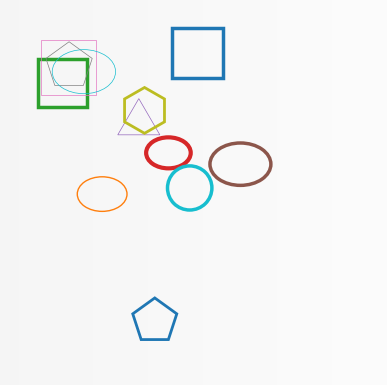[{"shape": "pentagon", "thickness": 2, "radius": 0.3, "center": [0.399, 0.166]}, {"shape": "square", "thickness": 2.5, "radius": 0.32, "center": [0.51, 0.861]}, {"shape": "oval", "thickness": 1, "radius": 0.32, "center": [0.264, 0.496]}, {"shape": "square", "thickness": 2.5, "radius": 0.32, "center": [0.16, 0.785]}, {"shape": "oval", "thickness": 3, "radius": 0.29, "center": [0.435, 0.603]}, {"shape": "triangle", "thickness": 0.5, "radius": 0.31, "center": [0.358, 0.681]}, {"shape": "oval", "thickness": 2.5, "radius": 0.39, "center": [0.62, 0.574]}, {"shape": "square", "thickness": 0.5, "radius": 0.35, "center": [0.176, 0.825]}, {"shape": "pentagon", "thickness": 0.5, "radius": 0.31, "center": [0.178, 0.829]}, {"shape": "hexagon", "thickness": 2, "radius": 0.3, "center": [0.373, 0.713]}, {"shape": "circle", "thickness": 2.5, "radius": 0.29, "center": [0.49, 0.512]}, {"shape": "oval", "thickness": 0.5, "radius": 0.41, "center": [0.217, 0.814]}]